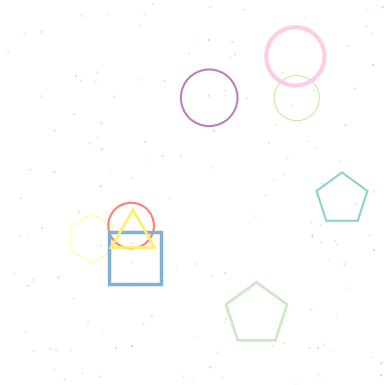[{"shape": "pentagon", "thickness": 1.5, "radius": 0.35, "center": [0.888, 0.483]}, {"shape": "hexagon", "thickness": 1, "radius": 0.32, "center": [0.24, 0.38]}, {"shape": "circle", "thickness": 1.5, "radius": 0.3, "center": [0.341, 0.414]}, {"shape": "square", "thickness": 2.5, "radius": 0.34, "center": [0.351, 0.329]}, {"shape": "circle", "thickness": 0.5, "radius": 0.29, "center": [0.771, 0.745]}, {"shape": "circle", "thickness": 3, "radius": 0.38, "center": [0.767, 0.854]}, {"shape": "circle", "thickness": 1.5, "radius": 0.37, "center": [0.543, 0.746]}, {"shape": "pentagon", "thickness": 2, "radius": 0.42, "center": [0.666, 0.183]}, {"shape": "triangle", "thickness": 2, "radius": 0.33, "center": [0.345, 0.39]}]